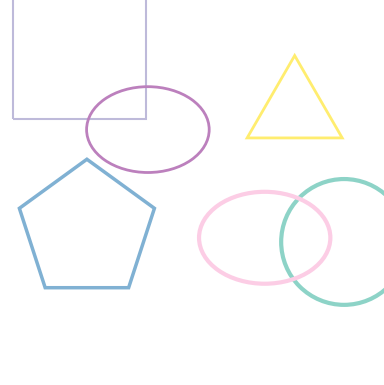[{"shape": "circle", "thickness": 3, "radius": 0.82, "center": [0.894, 0.372]}, {"shape": "square", "thickness": 1.5, "radius": 0.87, "center": [0.207, 0.865]}, {"shape": "pentagon", "thickness": 2.5, "radius": 0.92, "center": [0.226, 0.402]}, {"shape": "oval", "thickness": 3, "radius": 0.85, "center": [0.688, 0.382]}, {"shape": "oval", "thickness": 2, "radius": 0.8, "center": [0.384, 0.663]}, {"shape": "triangle", "thickness": 2, "radius": 0.71, "center": [0.765, 0.713]}]